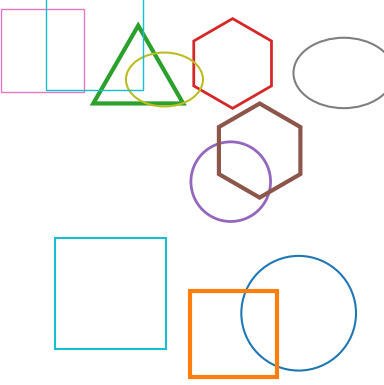[{"shape": "circle", "thickness": 1.5, "radius": 0.74, "center": [0.776, 0.186]}, {"shape": "square", "thickness": 3, "radius": 0.56, "center": [0.606, 0.132]}, {"shape": "triangle", "thickness": 3, "radius": 0.67, "center": [0.359, 0.799]}, {"shape": "hexagon", "thickness": 2, "radius": 0.58, "center": [0.604, 0.835]}, {"shape": "circle", "thickness": 2, "radius": 0.52, "center": [0.599, 0.528]}, {"shape": "hexagon", "thickness": 3, "radius": 0.61, "center": [0.674, 0.609]}, {"shape": "square", "thickness": 1, "radius": 0.54, "center": [0.11, 0.869]}, {"shape": "oval", "thickness": 1.5, "radius": 0.65, "center": [0.893, 0.811]}, {"shape": "oval", "thickness": 1.5, "radius": 0.5, "center": [0.427, 0.793]}, {"shape": "square", "thickness": 1.5, "radius": 0.72, "center": [0.287, 0.238]}, {"shape": "square", "thickness": 1, "radius": 0.63, "center": [0.246, 0.891]}]